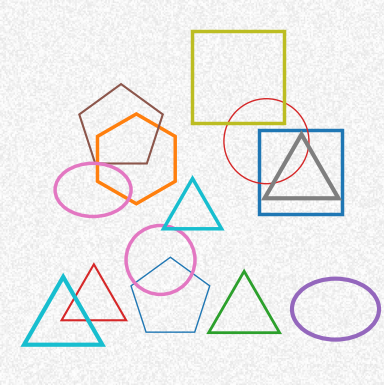[{"shape": "pentagon", "thickness": 1, "radius": 0.54, "center": [0.443, 0.224]}, {"shape": "square", "thickness": 2.5, "radius": 0.54, "center": [0.78, 0.554]}, {"shape": "hexagon", "thickness": 2.5, "radius": 0.58, "center": [0.354, 0.587]}, {"shape": "triangle", "thickness": 2, "radius": 0.53, "center": [0.634, 0.189]}, {"shape": "circle", "thickness": 1, "radius": 0.55, "center": [0.692, 0.633]}, {"shape": "triangle", "thickness": 1.5, "radius": 0.48, "center": [0.244, 0.217]}, {"shape": "oval", "thickness": 3, "radius": 0.57, "center": [0.871, 0.197]}, {"shape": "pentagon", "thickness": 1.5, "radius": 0.57, "center": [0.314, 0.668]}, {"shape": "circle", "thickness": 2.5, "radius": 0.45, "center": [0.417, 0.325]}, {"shape": "oval", "thickness": 2.5, "radius": 0.49, "center": [0.242, 0.507]}, {"shape": "triangle", "thickness": 3, "radius": 0.55, "center": [0.783, 0.54]}, {"shape": "square", "thickness": 2.5, "radius": 0.6, "center": [0.617, 0.801]}, {"shape": "triangle", "thickness": 2.5, "radius": 0.44, "center": [0.5, 0.449]}, {"shape": "triangle", "thickness": 3, "radius": 0.59, "center": [0.164, 0.163]}]